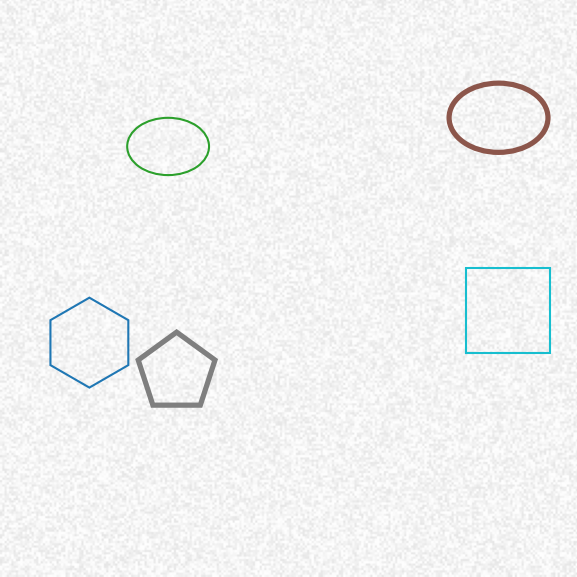[{"shape": "hexagon", "thickness": 1, "radius": 0.39, "center": [0.155, 0.406]}, {"shape": "oval", "thickness": 1, "radius": 0.35, "center": [0.291, 0.746]}, {"shape": "oval", "thickness": 2.5, "radius": 0.43, "center": [0.863, 0.795]}, {"shape": "pentagon", "thickness": 2.5, "radius": 0.35, "center": [0.306, 0.354]}, {"shape": "square", "thickness": 1, "radius": 0.36, "center": [0.879, 0.462]}]